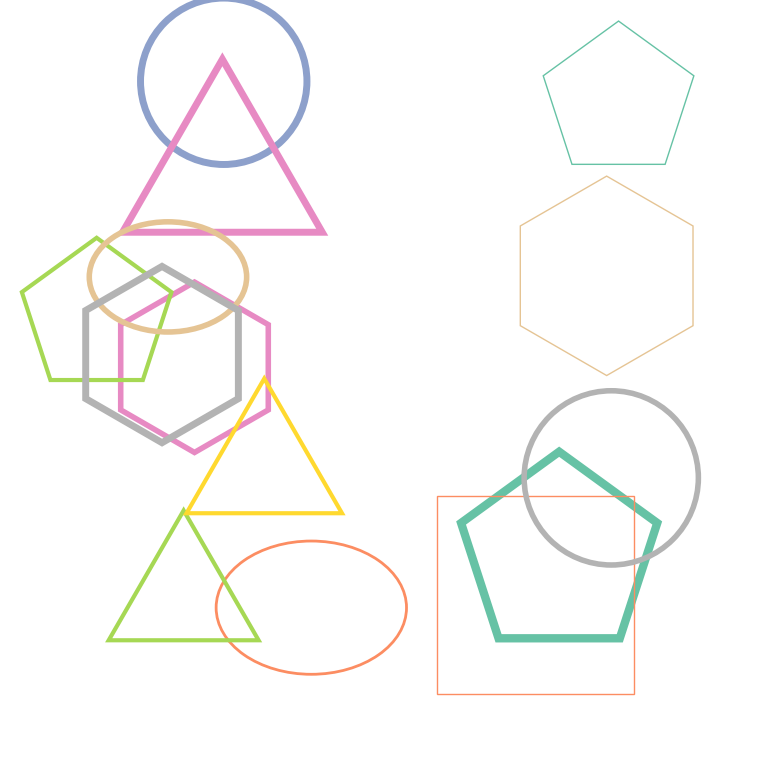[{"shape": "pentagon", "thickness": 3, "radius": 0.67, "center": [0.726, 0.279]}, {"shape": "pentagon", "thickness": 0.5, "radius": 0.51, "center": [0.803, 0.87]}, {"shape": "square", "thickness": 0.5, "radius": 0.64, "center": [0.695, 0.227]}, {"shape": "oval", "thickness": 1, "radius": 0.62, "center": [0.404, 0.211]}, {"shape": "circle", "thickness": 2.5, "radius": 0.54, "center": [0.291, 0.894]}, {"shape": "hexagon", "thickness": 2, "radius": 0.55, "center": [0.253, 0.523]}, {"shape": "triangle", "thickness": 2.5, "radius": 0.75, "center": [0.289, 0.773]}, {"shape": "triangle", "thickness": 1.5, "radius": 0.56, "center": [0.239, 0.225]}, {"shape": "pentagon", "thickness": 1.5, "radius": 0.51, "center": [0.126, 0.589]}, {"shape": "triangle", "thickness": 1.5, "radius": 0.58, "center": [0.343, 0.392]}, {"shape": "hexagon", "thickness": 0.5, "radius": 0.65, "center": [0.788, 0.642]}, {"shape": "oval", "thickness": 2, "radius": 0.51, "center": [0.218, 0.64]}, {"shape": "circle", "thickness": 2, "radius": 0.57, "center": [0.794, 0.379]}, {"shape": "hexagon", "thickness": 2.5, "radius": 0.57, "center": [0.21, 0.54]}]